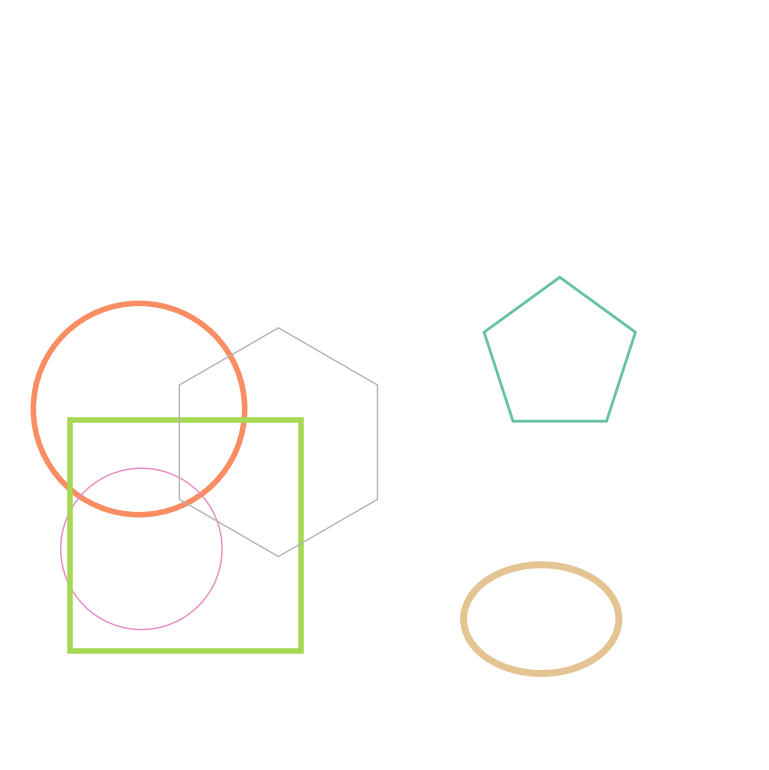[{"shape": "pentagon", "thickness": 1, "radius": 0.52, "center": [0.727, 0.537]}, {"shape": "circle", "thickness": 2, "radius": 0.69, "center": [0.181, 0.469]}, {"shape": "circle", "thickness": 0.5, "radius": 0.52, "center": [0.184, 0.287]}, {"shape": "square", "thickness": 2, "radius": 0.75, "center": [0.24, 0.304]}, {"shape": "oval", "thickness": 2.5, "radius": 0.5, "center": [0.703, 0.196]}, {"shape": "hexagon", "thickness": 0.5, "radius": 0.74, "center": [0.362, 0.426]}]